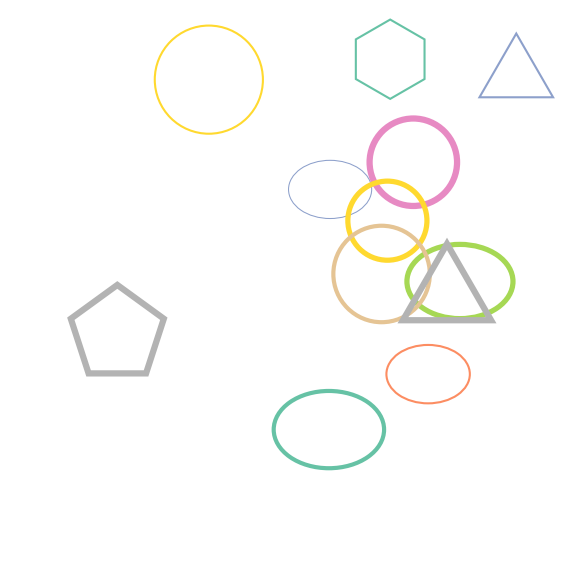[{"shape": "oval", "thickness": 2, "radius": 0.48, "center": [0.57, 0.255]}, {"shape": "hexagon", "thickness": 1, "radius": 0.34, "center": [0.676, 0.897]}, {"shape": "oval", "thickness": 1, "radius": 0.36, "center": [0.741, 0.351]}, {"shape": "oval", "thickness": 0.5, "radius": 0.36, "center": [0.572, 0.671]}, {"shape": "triangle", "thickness": 1, "radius": 0.37, "center": [0.894, 0.867]}, {"shape": "circle", "thickness": 3, "radius": 0.38, "center": [0.716, 0.718]}, {"shape": "oval", "thickness": 2.5, "radius": 0.46, "center": [0.796, 0.512]}, {"shape": "circle", "thickness": 2.5, "radius": 0.34, "center": [0.671, 0.617]}, {"shape": "circle", "thickness": 1, "radius": 0.47, "center": [0.362, 0.861]}, {"shape": "circle", "thickness": 2, "radius": 0.42, "center": [0.661, 0.525]}, {"shape": "triangle", "thickness": 3, "radius": 0.44, "center": [0.774, 0.489]}, {"shape": "pentagon", "thickness": 3, "radius": 0.42, "center": [0.203, 0.421]}]